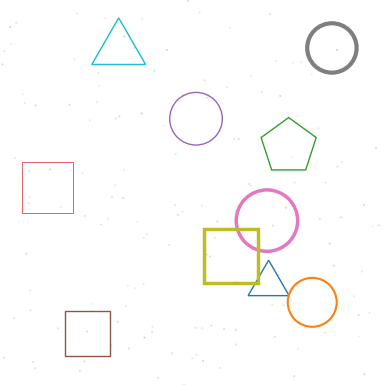[{"shape": "triangle", "thickness": 1, "radius": 0.31, "center": [0.698, 0.263]}, {"shape": "circle", "thickness": 1.5, "radius": 0.32, "center": [0.811, 0.215]}, {"shape": "pentagon", "thickness": 1, "radius": 0.38, "center": [0.75, 0.619]}, {"shape": "square", "thickness": 0.5, "radius": 0.33, "center": [0.125, 0.513]}, {"shape": "circle", "thickness": 1, "radius": 0.34, "center": [0.509, 0.692]}, {"shape": "square", "thickness": 1, "radius": 0.29, "center": [0.228, 0.134]}, {"shape": "circle", "thickness": 2.5, "radius": 0.4, "center": [0.693, 0.427]}, {"shape": "circle", "thickness": 3, "radius": 0.32, "center": [0.862, 0.875]}, {"shape": "square", "thickness": 2.5, "radius": 0.35, "center": [0.6, 0.335]}, {"shape": "triangle", "thickness": 1, "radius": 0.4, "center": [0.308, 0.873]}]